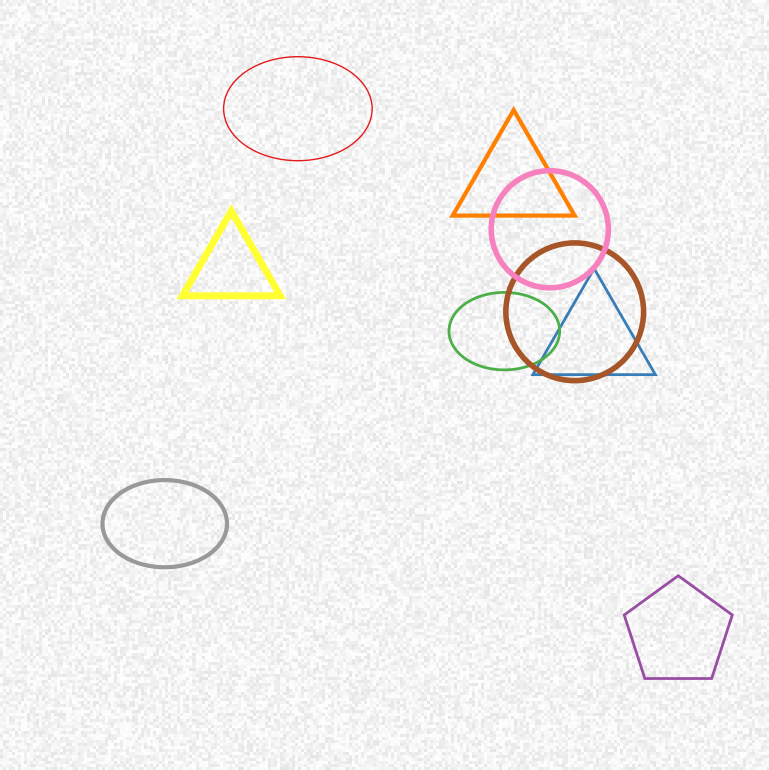[{"shape": "oval", "thickness": 0.5, "radius": 0.48, "center": [0.387, 0.859]}, {"shape": "triangle", "thickness": 1, "radius": 0.46, "center": [0.772, 0.559]}, {"shape": "oval", "thickness": 1, "radius": 0.36, "center": [0.655, 0.57]}, {"shape": "pentagon", "thickness": 1, "radius": 0.37, "center": [0.881, 0.179]}, {"shape": "triangle", "thickness": 1.5, "radius": 0.46, "center": [0.667, 0.766]}, {"shape": "triangle", "thickness": 2.5, "radius": 0.37, "center": [0.3, 0.653]}, {"shape": "circle", "thickness": 2, "radius": 0.45, "center": [0.746, 0.595]}, {"shape": "circle", "thickness": 2, "radius": 0.38, "center": [0.714, 0.702]}, {"shape": "oval", "thickness": 1.5, "radius": 0.4, "center": [0.214, 0.32]}]